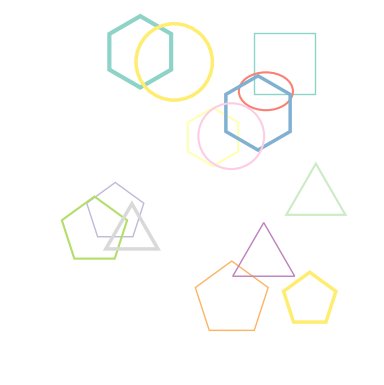[{"shape": "square", "thickness": 1, "radius": 0.39, "center": [0.738, 0.835]}, {"shape": "hexagon", "thickness": 3, "radius": 0.46, "center": [0.364, 0.865]}, {"shape": "hexagon", "thickness": 1.5, "radius": 0.38, "center": [0.553, 0.644]}, {"shape": "pentagon", "thickness": 1, "radius": 0.39, "center": [0.299, 0.448]}, {"shape": "oval", "thickness": 1.5, "radius": 0.35, "center": [0.691, 0.763]}, {"shape": "hexagon", "thickness": 2.5, "radius": 0.48, "center": [0.67, 0.707]}, {"shape": "pentagon", "thickness": 1, "radius": 0.5, "center": [0.602, 0.222]}, {"shape": "pentagon", "thickness": 1.5, "radius": 0.45, "center": [0.245, 0.4]}, {"shape": "circle", "thickness": 1.5, "radius": 0.43, "center": [0.601, 0.646]}, {"shape": "triangle", "thickness": 2.5, "radius": 0.39, "center": [0.343, 0.393]}, {"shape": "triangle", "thickness": 1, "radius": 0.46, "center": [0.685, 0.329]}, {"shape": "triangle", "thickness": 1.5, "radius": 0.44, "center": [0.82, 0.486]}, {"shape": "pentagon", "thickness": 2.5, "radius": 0.36, "center": [0.805, 0.221]}, {"shape": "circle", "thickness": 2.5, "radius": 0.5, "center": [0.452, 0.839]}]